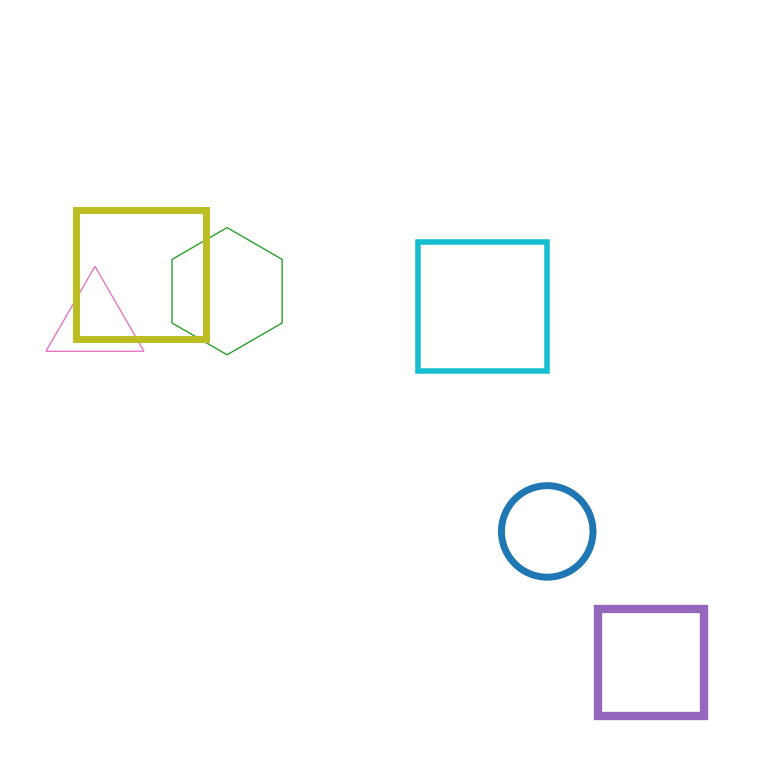[{"shape": "circle", "thickness": 2.5, "radius": 0.3, "center": [0.711, 0.31]}, {"shape": "hexagon", "thickness": 0.5, "radius": 0.41, "center": [0.295, 0.622]}, {"shape": "square", "thickness": 3, "radius": 0.35, "center": [0.845, 0.14]}, {"shape": "triangle", "thickness": 0.5, "radius": 0.37, "center": [0.123, 0.581]}, {"shape": "square", "thickness": 2.5, "radius": 0.42, "center": [0.183, 0.644]}, {"shape": "square", "thickness": 2, "radius": 0.42, "center": [0.627, 0.602]}]